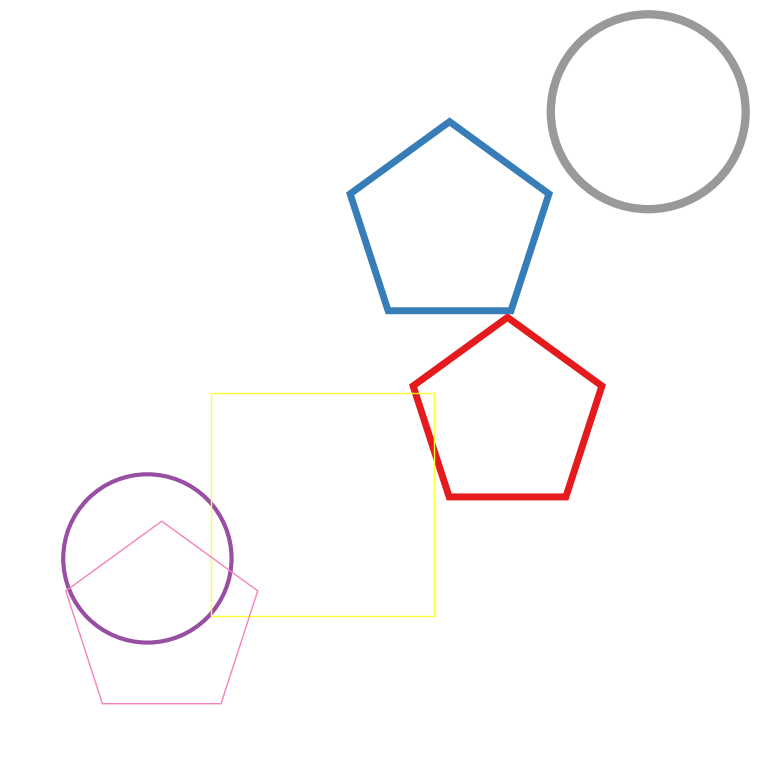[{"shape": "pentagon", "thickness": 2.5, "radius": 0.64, "center": [0.659, 0.459]}, {"shape": "pentagon", "thickness": 2.5, "radius": 0.68, "center": [0.584, 0.706]}, {"shape": "circle", "thickness": 1.5, "radius": 0.55, "center": [0.191, 0.275]}, {"shape": "square", "thickness": 0.5, "radius": 0.72, "center": [0.419, 0.345]}, {"shape": "pentagon", "thickness": 0.5, "radius": 0.66, "center": [0.21, 0.192]}, {"shape": "circle", "thickness": 3, "radius": 0.63, "center": [0.842, 0.855]}]